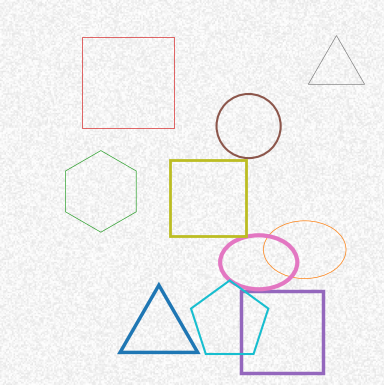[{"shape": "triangle", "thickness": 2.5, "radius": 0.58, "center": [0.413, 0.143]}, {"shape": "oval", "thickness": 0.5, "radius": 0.54, "center": [0.792, 0.351]}, {"shape": "hexagon", "thickness": 0.5, "radius": 0.53, "center": [0.262, 0.503]}, {"shape": "square", "thickness": 0.5, "radius": 0.59, "center": [0.333, 0.785]}, {"shape": "square", "thickness": 2.5, "radius": 0.53, "center": [0.733, 0.138]}, {"shape": "circle", "thickness": 1.5, "radius": 0.42, "center": [0.646, 0.673]}, {"shape": "oval", "thickness": 3, "radius": 0.5, "center": [0.672, 0.319]}, {"shape": "triangle", "thickness": 0.5, "radius": 0.42, "center": [0.874, 0.823]}, {"shape": "square", "thickness": 2, "radius": 0.49, "center": [0.54, 0.487]}, {"shape": "pentagon", "thickness": 1.5, "radius": 0.53, "center": [0.597, 0.166]}]